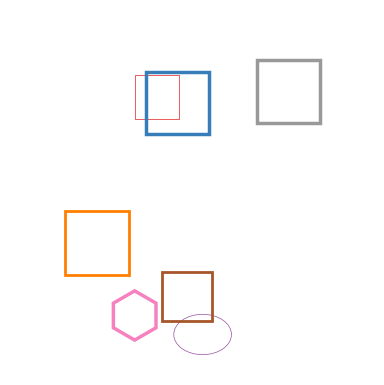[{"shape": "square", "thickness": 0.5, "radius": 0.29, "center": [0.408, 0.748]}, {"shape": "square", "thickness": 2.5, "radius": 0.41, "center": [0.462, 0.733]}, {"shape": "oval", "thickness": 0.5, "radius": 0.37, "center": [0.526, 0.131]}, {"shape": "square", "thickness": 2, "radius": 0.42, "center": [0.252, 0.369]}, {"shape": "square", "thickness": 2, "radius": 0.32, "center": [0.485, 0.229]}, {"shape": "hexagon", "thickness": 2.5, "radius": 0.32, "center": [0.35, 0.181]}, {"shape": "square", "thickness": 2.5, "radius": 0.41, "center": [0.748, 0.762]}]